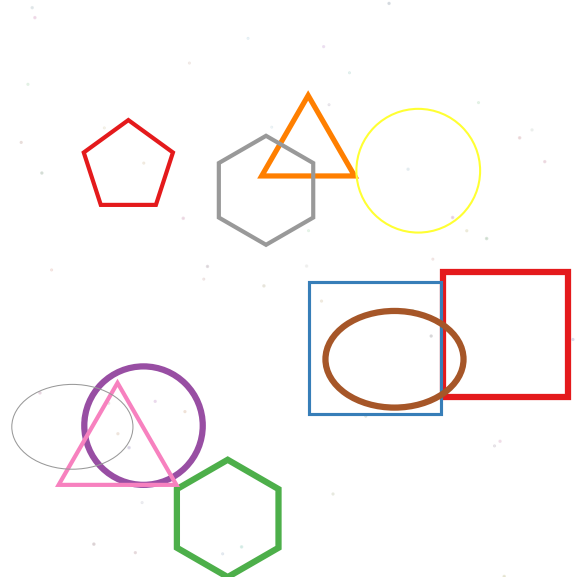[{"shape": "square", "thickness": 3, "radius": 0.54, "center": [0.876, 0.421]}, {"shape": "pentagon", "thickness": 2, "radius": 0.41, "center": [0.222, 0.71]}, {"shape": "square", "thickness": 1.5, "radius": 0.57, "center": [0.649, 0.397]}, {"shape": "hexagon", "thickness": 3, "radius": 0.51, "center": [0.394, 0.101]}, {"shape": "circle", "thickness": 3, "radius": 0.51, "center": [0.249, 0.262]}, {"shape": "triangle", "thickness": 2.5, "radius": 0.46, "center": [0.534, 0.741]}, {"shape": "circle", "thickness": 1, "radius": 0.54, "center": [0.724, 0.704]}, {"shape": "oval", "thickness": 3, "radius": 0.6, "center": [0.683, 0.377]}, {"shape": "triangle", "thickness": 2, "radius": 0.59, "center": [0.203, 0.218]}, {"shape": "hexagon", "thickness": 2, "radius": 0.47, "center": [0.461, 0.67]}, {"shape": "oval", "thickness": 0.5, "radius": 0.52, "center": [0.125, 0.26]}]